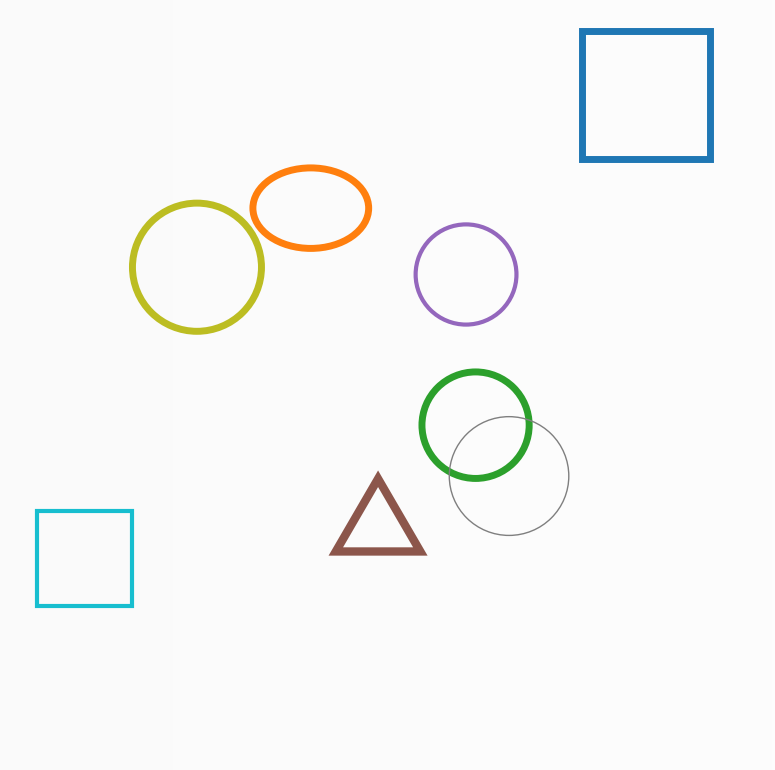[{"shape": "square", "thickness": 2.5, "radius": 0.41, "center": [0.833, 0.877]}, {"shape": "oval", "thickness": 2.5, "radius": 0.37, "center": [0.401, 0.73]}, {"shape": "circle", "thickness": 2.5, "radius": 0.35, "center": [0.614, 0.448]}, {"shape": "circle", "thickness": 1.5, "radius": 0.33, "center": [0.601, 0.644]}, {"shape": "triangle", "thickness": 3, "radius": 0.31, "center": [0.488, 0.315]}, {"shape": "circle", "thickness": 0.5, "radius": 0.39, "center": [0.657, 0.382]}, {"shape": "circle", "thickness": 2.5, "radius": 0.42, "center": [0.254, 0.653]}, {"shape": "square", "thickness": 1.5, "radius": 0.31, "center": [0.109, 0.275]}]